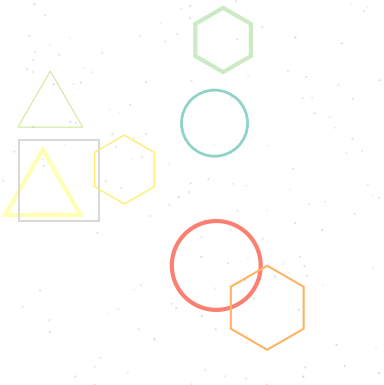[{"shape": "circle", "thickness": 2, "radius": 0.43, "center": [0.557, 0.68]}, {"shape": "triangle", "thickness": 3, "radius": 0.57, "center": [0.111, 0.498]}, {"shape": "circle", "thickness": 3, "radius": 0.58, "center": [0.562, 0.31]}, {"shape": "hexagon", "thickness": 1.5, "radius": 0.55, "center": [0.694, 0.201]}, {"shape": "triangle", "thickness": 0.5, "radius": 0.48, "center": [0.131, 0.718]}, {"shape": "square", "thickness": 1.5, "radius": 0.52, "center": [0.153, 0.531]}, {"shape": "hexagon", "thickness": 3, "radius": 0.42, "center": [0.579, 0.896]}, {"shape": "hexagon", "thickness": 1, "radius": 0.45, "center": [0.323, 0.56]}]